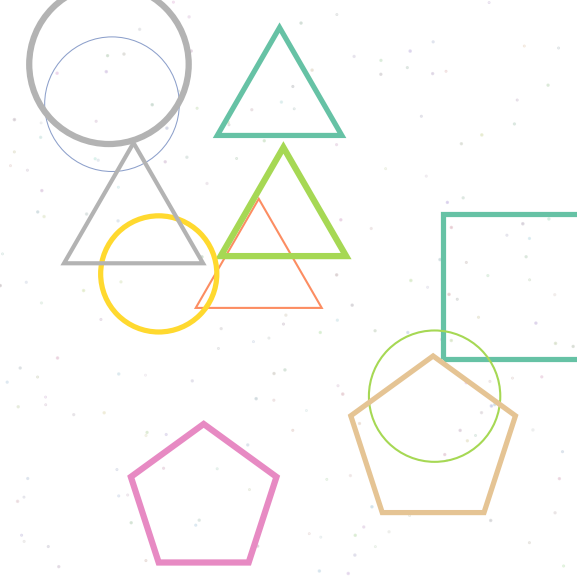[{"shape": "triangle", "thickness": 2.5, "radius": 0.62, "center": [0.484, 0.827]}, {"shape": "square", "thickness": 2.5, "radius": 0.63, "center": [0.893, 0.503]}, {"shape": "triangle", "thickness": 1, "radius": 0.63, "center": [0.448, 0.529]}, {"shape": "circle", "thickness": 0.5, "radius": 0.58, "center": [0.194, 0.819]}, {"shape": "pentagon", "thickness": 3, "radius": 0.66, "center": [0.353, 0.132]}, {"shape": "triangle", "thickness": 3, "radius": 0.63, "center": [0.491, 0.618]}, {"shape": "circle", "thickness": 1, "radius": 0.57, "center": [0.753, 0.313]}, {"shape": "circle", "thickness": 2.5, "radius": 0.5, "center": [0.275, 0.525]}, {"shape": "pentagon", "thickness": 2.5, "radius": 0.75, "center": [0.75, 0.233]}, {"shape": "triangle", "thickness": 2, "radius": 0.69, "center": [0.231, 0.613]}, {"shape": "circle", "thickness": 3, "radius": 0.69, "center": [0.189, 0.888]}]